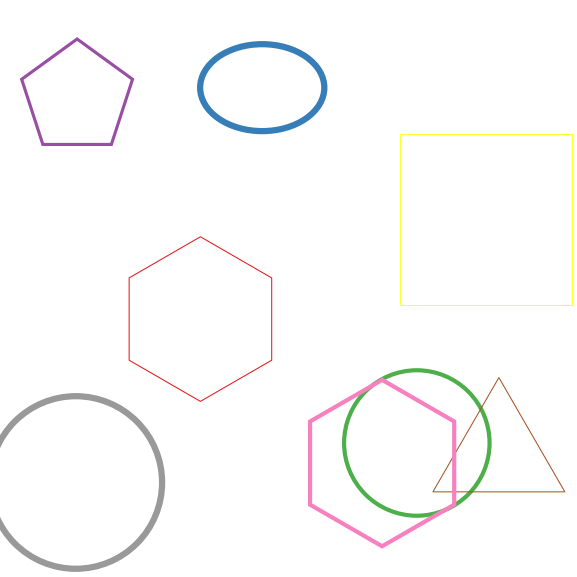[{"shape": "hexagon", "thickness": 0.5, "radius": 0.71, "center": [0.347, 0.447]}, {"shape": "oval", "thickness": 3, "radius": 0.54, "center": [0.454, 0.847]}, {"shape": "circle", "thickness": 2, "radius": 0.63, "center": [0.722, 0.232]}, {"shape": "pentagon", "thickness": 1.5, "radius": 0.5, "center": [0.134, 0.831]}, {"shape": "square", "thickness": 0.5, "radius": 0.74, "center": [0.842, 0.619]}, {"shape": "triangle", "thickness": 0.5, "radius": 0.66, "center": [0.864, 0.213]}, {"shape": "hexagon", "thickness": 2, "radius": 0.72, "center": [0.662, 0.197]}, {"shape": "circle", "thickness": 3, "radius": 0.75, "center": [0.131, 0.164]}]